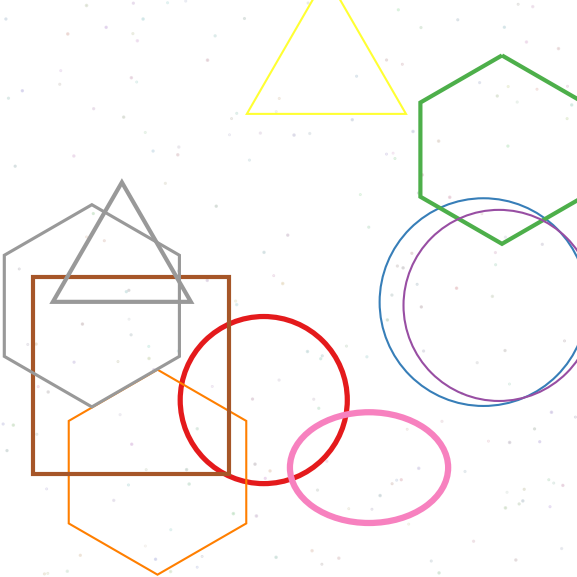[{"shape": "circle", "thickness": 2.5, "radius": 0.72, "center": [0.457, 0.306]}, {"shape": "circle", "thickness": 1, "radius": 0.9, "center": [0.837, 0.476]}, {"shape": "hexagon", "thickness": 2, "radius": 0.82, "center": [0.869, 0.74]}, {"shape": "circle", "thickness": 1, "radius": 0.83, "center": [0.864, 0.47]}, {"shape": "hexagon", "thickness": 1, "radius": 0.89, "center": [0.273, 0.182]}, {"shape": "triangle", "thickness": 1, "radius": 0.8, "center": [0.565, 0.881]}, {"shape": "square", "thickness": 2, "radius": 0.85, "center": [0.227, 0.349]}, {"shape": "oval", "thickness": 3, "radius": 0.68, "center": [0.639, 0.189]}, {"shape": "hexagon", "thickness": 1.5, "radius": 0.88, "center": [0.159, 0.47]}, {"shape": "triangle", "thickness": 2, "radius": 0.69, "center": [0.211, 0.545]}]